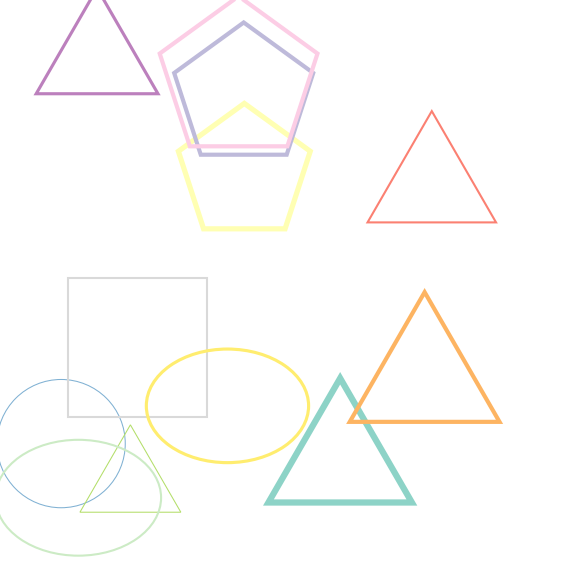[{"shape": "triangle", "thickness": 3, "radius": 0.72, "center": [0.589, 0.201]}, {"shape": "pentagon", "thickness": 2.5, "radius": 0.6, "center": [0.423, 0.7]}, {"shape": "pentagon", "thickness": 2, "radius": 0.63, "center": [0.422, 0.834]}, {"shape": "triangle", "thickness": 1, "radius": 0.64, "center": [0.748, 0.678]}, {"shape": "circle", "thickness": 0.5, "radius": 0.56, "center": [0.106, 0.231]}, {"shape": "triangle", "thickness": 2, "radius": 0.75, "center": [0.735, 0.344]}, {"shape": "triangle", "thickness": 0.5, "radius": 0.5, "center": [0.226, 0.163]}, {"shape": "pentagon", "thickness": 2, "radius": 0.72, "center": [0.413, 0.862]}, {"shape": "square", "thickness": 1, "radius": 0.6, "center": [0.239, 0.397]}, {"shape": "triangle", "thickness": 1.5, "radius": 0.61, "center": [0.168, 0.898]}, {"shape": "oval", "thickness": 1, "radius": 0.72, "center": [0.136, 0.137]}, {"shape": "oval", "thickness": 1.5, "radius": 0.7, "center": [0.394, 0.296]}]